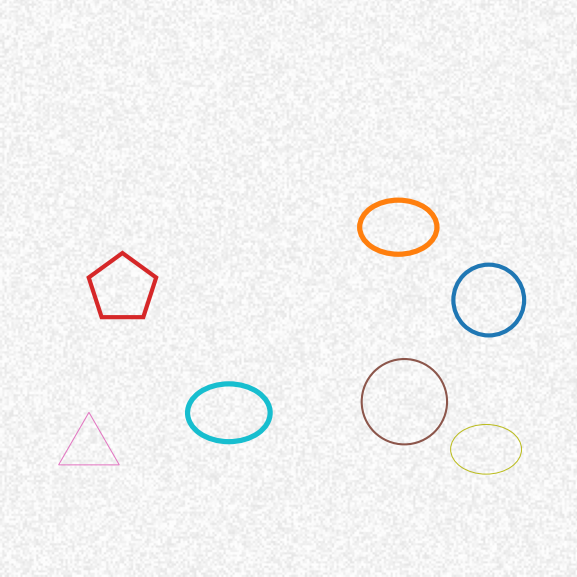[{"shape": "circle", "thickness": 2, "radius": 0.31, "center": [0.846, 0.48]}, {"shape": "oval", "thickness": 2.5, "radius": 0.33, "center": [0.69, 0.606]}, {"shape": "pentagon", "thickness": 2, "radius": 0.31, "center": [0.212, 0.5]}, {"shape": "circle", "thickness": 1, "radius": 0.37, "center": [0.7, 0.304]}, {"shape": "triangle", "thickness": 0.5, "radius": 0.3, "center": [0.154, 0.224]}, {"shape": "oval", "thickness": 0.5, "radius": 0.31, "center": [0.842, 0.221]}, {"shape": "oval", "thickness": 2.5, "radius": 0.36, "center": [0.396, 0.284]}]